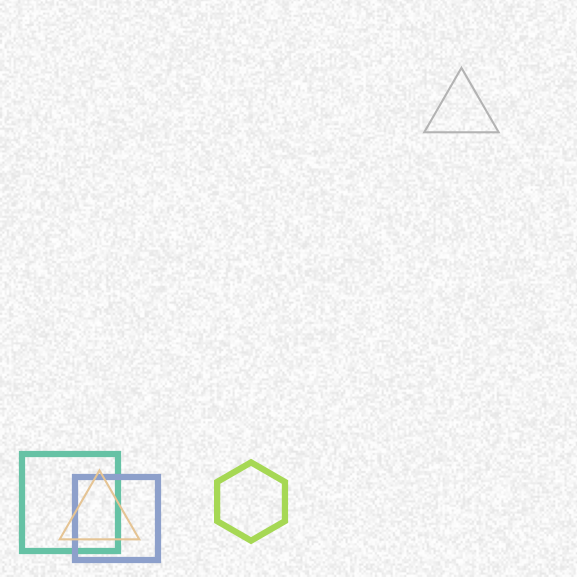[{"shape": "square", "thickness": 3, "radius": 0.42, "center": [0.121, 0.13]}, {"shape": "square", "thickness": 3, "radius": 0.36, "center": [0.202, 0.101]}, {"shape": "hexagon", "thickness": 3, "radius": 0.34, "center": [0.435, 0.131]}, {"shape": "triangle", "thickness": 1, "radius": 0.4, "center": [0.172, 0.105]}, {"shape": "triangle", "thickness": 1, "radius": 0.37, "center": [0.799, 0.807]}]